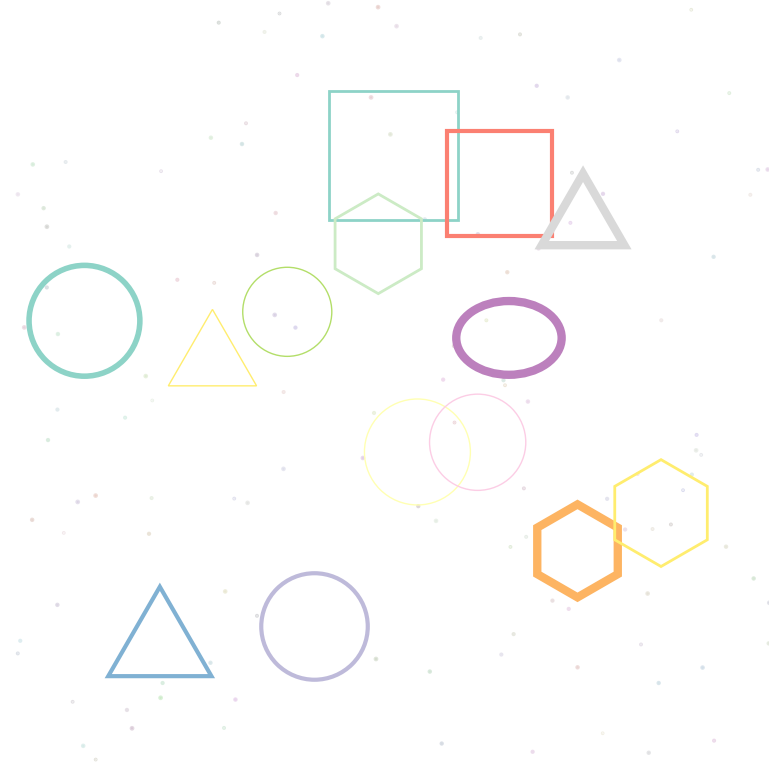[{"shape": "square", "thickness": 1, "radius": 0.42, "center": [0.511, 0.798]}, {"shape": "circle", "thickness": 2, "radius": 0.36, "center": [0.11, 0.583]}, {"shape": "circle", "thickness": 0.5, "radius": 0.34, "center": [0.542, 0.413]}, {"shape": "circle", "thickness": 1.5, "radius": 0.35, "center": [0.408, 0.186]}, {"shape": "square", "thickness": 1.5, "radius": 0.34, "center": [0.649, 0.761]}, {"shape": "triangle", "thickness": 1.5, "radius": 0.39, "center": [0.208, 0.161]}, {"shape": "hexagon", "thickness": 3, "radius": 0.3, "center": [0.75, 0.285]}, {"shape": "circle", "thickness": 0.5, "radius": 0.29, "center": [0.373, 0.595]}, {"shape": "circle", "thickness": 0.5, "radius": 0.31, "center": [0.62, 0.426]}, {"shape": "triangle", "thickness": 3, "radius": 0.31, "center": [0.757, 0.713]}, {"shape": "oval", "thickness": 3, "radius": 0.34, "center": [0.661, 0.561]}, {"shape": "hexagon", "thickness": 1, "radius": 0.32, "center": [0.491, 0.683]}, {"shape": "hexagon", "thickness": 1, "radius": 0.35, "center": [0.858, 0.334]}, {"shape": "triangle", "thickness": 0.5, "radius": 0.33, "center": [0.276, 0.532]}]